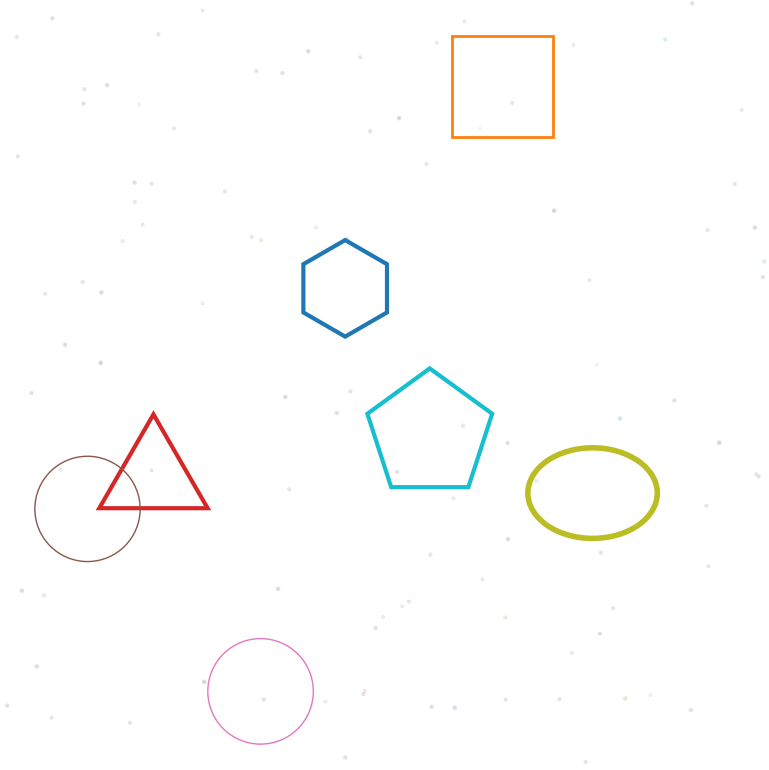[{"shape": "hexagon", "thickness": 1.5, "radius": 0.31, "center": [0.448, 0.626]}, {"shape": "square", "thickness": 1, "radius": 0.33, "center": [0.653, 0.888]}, {"shape": "triangle", "thickness": 1.5, "radius": 0.41, "center": [0.199, 0.381]}, {"shape": "circle", "thickness": 0.5, "radius": 0.34, "center": [0.114, 0.339]}, {"shape": "circle", "thickness": 0.5, "radius": 0.34, "center": [0.338, 0.102]}, {"shape": "oval", "thickness": 2, "radius": 0.42, "center": [0.77, 0.36]}, {"shape": "pentagon", "thickness": 1.5, "radius": 0.43, "center": [0.558, 0.436]}]